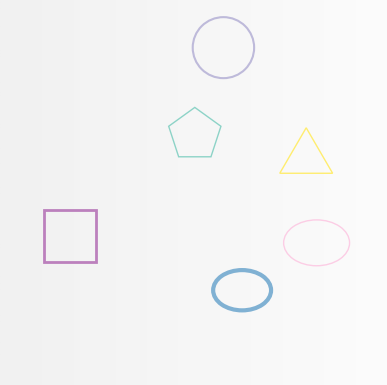[{"shape": "pentagon", "thickness": 1, "radius": 0.35, "center": [0.503, 0.65]}, {"shape": "circle", "thickness": 1.5, "radius": 0.4, "center": [0.577, 0.876]}, {"shape": "oval", "thickness": 3, "radius": 0.37, "center": [0.625, 0.246]}, {"shape": "oval", "thickness": 1, "radius": 0.43, "center": [0.817, 0.369]}, {"shape": "square", "thickness": 2, "radius": 0.34, "center": [0.18, 0.387]}, {"shape": "triangle", "thickness": 1, "radius": 0.39, "center": [0.79, 0.589]}]